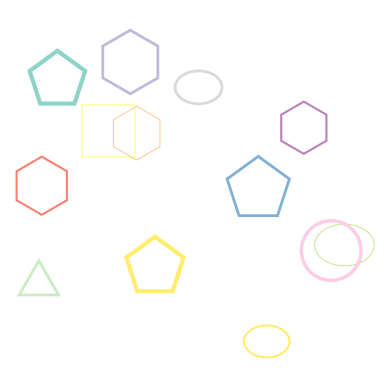[{"shape": "pentagon", "thickness": 3, "radius": 0.38, "center": [0.149, 0.792]}, {"shape": "square", "thickness": 1.5, "radius": 0.34, "center": [0.282, 0.66]}, {"shape": "hexagon", "thickness": 2, "radius": 0.41, "center": [0.338, 0.839]}, {"shape": "hexagon", "thickness": 1.5, "radius": 0.38, "center": [0.108, 0.518]}, {"shape": "pentagon", "thickness": 2, "radius": 0.43, "center": [0.671, 0.509]}, {"shape": "hexagon", "thickness": 0.5, "radius": 0.35, "center": [0.355, 0.654]}, {"shape": "oval", "thickness": 0.5, "radius": 0.39, "center": [0.895, 0.364]}, {"shape": "circle", "thickness": 2.5, "radius": 0.39, "center": [0.86, 0.349]}, {"shape": "oval", "thickness": 2, "radius": 0.3, "center": [0.516, 0.773]}, {"shape": "hexagon", "thickness": 1.5, "radius": 0.34, "center": [0.789, 0.668]}, {"shape": "triangle", "thickness": 2, "radius": 0.3, "center": [0.101, 0.263]}, {"shape": "pentagon", "thickness": 3, "radius": 0.39, "center": [0.403, 0.307]}, {"shape": "oval", "thickness": 1.5, "radius": 0.3, "center": [0.693, 0.113]}]